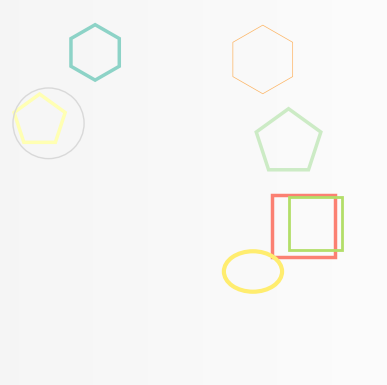[{"shape": "hexagon", "thickness": 2.5, "radius": 0.36, "center": [0.245, 0.864]}, {"shape": "pentagon", "thickness": 2.5, "radius": 0.35, "center": [0.102, 0.686]}, {"shape": "square", "thickness": 2.5, "radius": 0.41, "center": [0.783, 0.413]}, {"shape": "hexagon", "thickness": 0.5, "radius": 0.45, "center": [0.678, 0.846]}, {"shape": "square", "thickness": 2, "radius": 0.34, "center": [0.815, 0.42]}, {"shape": "circle", "thickness": 1, "radius": 0.46, "center": [0.125, 0.68]}, {"shape": "pentagon", "thickness": 2.5, "radius": 0.44, "center": [0.745, 0.63]}, {"shape": "oval", "thickness": 3, "radius": 0.38, "center": [0.653, 0.295]}]